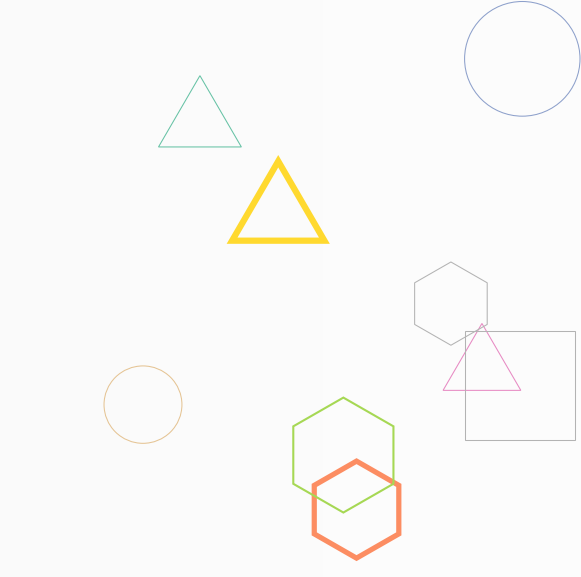[{"shape": "triangle", "thickness": 0.5, "radius": 0.41, "center": [0.344, 0.786]}, {"shape": "hexagon", "thickness": 2.5, "radius": 0.42, "center": [0.613, 0.117]}, {"shape": "circle", "thickness": 0.5, "radius": 0.5, "center": [0.899, 0.897]}, {"shape": "triangle", "thickness": 0.5, "radius": 0.39, "center": [0.829, 0.362]}, {"shape": "hexagon", "thickness": 1, "radius": 0.5, "center": [0.591, 0.211]}, {"shape": "triangle", "thickness": 3, "radius": 0.46, "center": [0.479, 0.628]}, {"shape": "circle", "thickness": 0.5, "radius": 0.34, "center": [0.246, 0.298]}, {"shape": "square", "thickness": 0.5, "radius": 0.47, "center": [0.895, 0.332]}, {"shape": "hexagon", "thickness": 0.5, "radius": 0.36, "center": [0.776, 0.473]}]